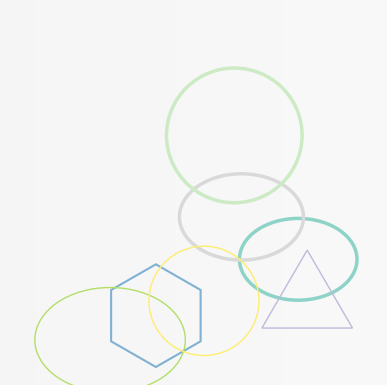[{"shape": "oval", "thickness": 2.5, "radius": 0.76, "center": [0.77, 0.326]}, {"shape": "triangle", "thickness": 1, "radius": 0.67, "center": [0.793, 0.215]}, {"shape": "hexagon", "thickness": 1.5, "radius": 0.67, "center": [0.402, 0.18]}, {"shape": "oval", "thickness": 1, "radius": 0.97, "center": [0.284, 0.117]}, {"shape": "oval", "thickness": 2.5, "radius": 0.8, "center": [0.623, 0.437]}, {"shape": "circle", "thickness": 2.5, "radius": 0.87, "center": [0.605, 0.648]}, {"shape": "circle", "thickness": 1, "radius": 0.71, "center": [0.526, 0.219]}]